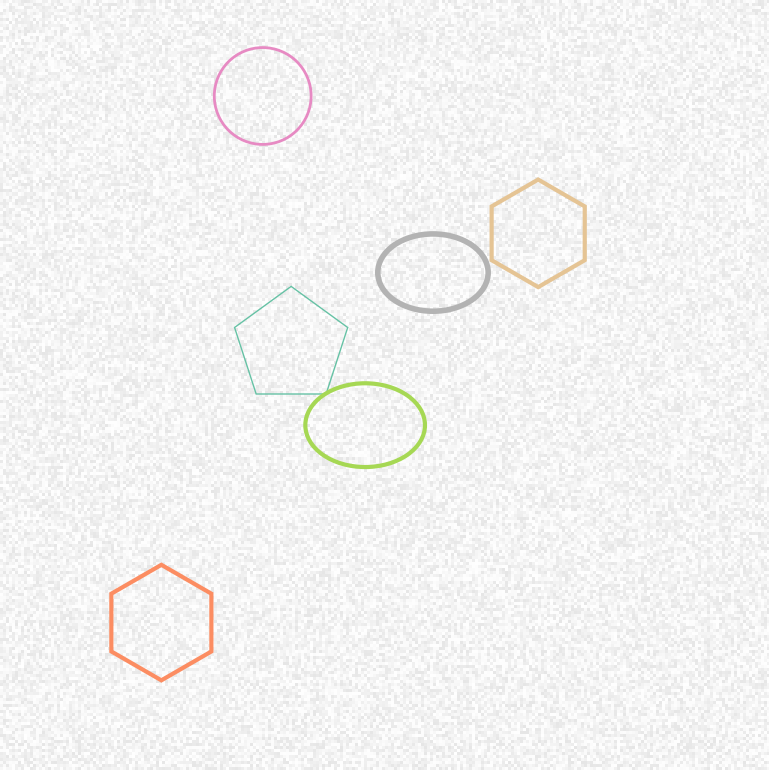[{"shape": "pentagon", "thickness": 0.5, "radius": 0.39, "center": [0.378, 0.551]}, {"shape": "hexagon", "thickness": 1.5, "radius": 0.38, "center": [0.21, 0.191]}, {"shape": "circle", "thickness": 1, "radius": 0.31, "center": [0.341, 0.875]}, {"shape": "oval", "thickness": 1.5, "radius": 0.39, "center": [0.474, 0.448]}, {"shape": "hexagon", "thickness": 1.5, "radius": 0.35, "center": [0.699, 0.697]}, {"shape": "oval", "thickness": 2, "radius": 0.36, "center": [0.562, 0.646]}]